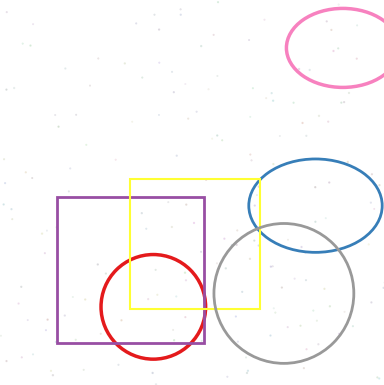[{"shape": "circle", "thickness": 2.5, "radius": 0.68, "center": [0.398, 0.203]}, {"shape": "oval", "thickness": 2, "radius": 0.87, "center": [0.819, 0.466]}, {"shape": "square", "thickness": 2, "radius": 0.95, "center": [0.34, 0.299]}, {"shape": "square", "thickness": 1.5, "radius": 0.84, "center": [0.507, 0.366]}, {"shape": "oval", "thickness": 2.5, "radius": 0.73, "center": [0.891, 0.876]}, {"shape": "circle", "thickness": 2, "radius": 0.91, "center": [0.737, 0.238]}]